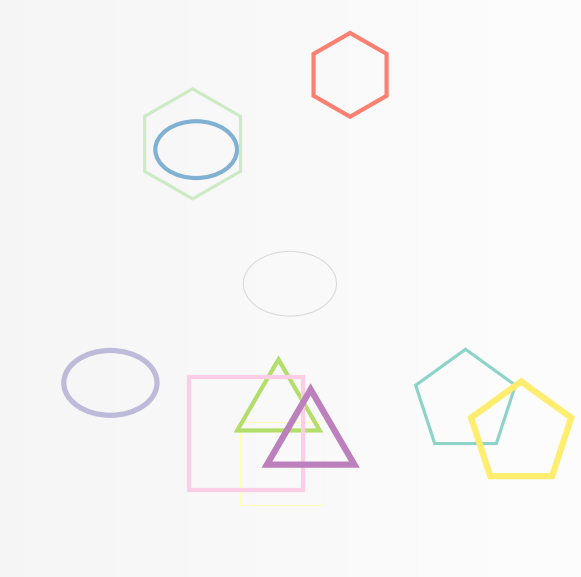[{"shape": "pentagon", "thickness": 1.5, "radius": 0.45, "center": [0.801, 0.304]}, {"shape": "square", "thickness": 0.5, "radius": 0.36, "center": [0.485, 0.197]}, {"shape": "oval", "thickness": 2.5, "radius": 0.4, "center": [0.19, 0.336]}, {"shape": "hexagon", "thickness": 2, "radius": 0.36, "center": [0.602, 0.87]}, {"shape": "oval", "thickness": 2, "radius": 0.35, "center": [0.337, 0.74]}, {"shape": "triangle", "thickness": 2, "radius": 0.41, "center": [0.479, 0.295]}, {"shape": "square", "thickness": 2, "radius": 0.49, "center": [0.423, 0.248]}, {"shape": "oval", "thickness": 0.5, "radius": 0.4, "center": [0.499, 0.508]}, {"shape": "triangle", "thickness": 3, "radius": 0.43, "center": [0.534, 0.238]}, {"shape": "hexagon", "thickness": 1.5, "radius": 0.48, "center": [0.331, 0.75]}, {"shape": "pentagon", "thickness": 3, "radius": 0.45, "center": [0.897, 0.248]}]